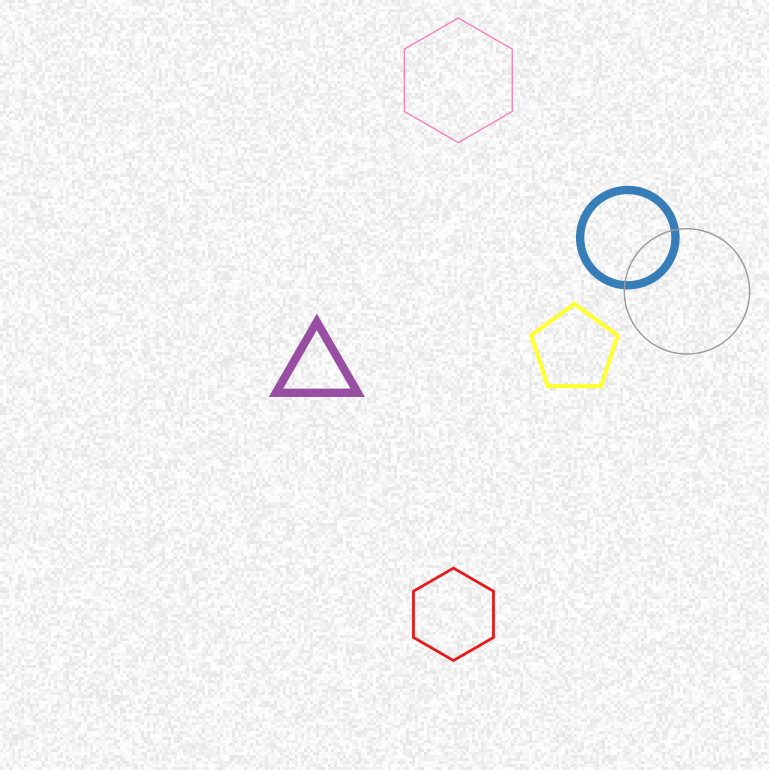[{"shape": "hexagon", "thickness": 1, "radius": 0.3, "center": [0.589, 0.202]}, {"shape": "circle", "thickness": 3, "radius": 0.31, "center": [0.815, 0.691]}, {"shape": "triangle", "thickness": 3, "radius": 0.31, "center": [0.411, 0.521]}, {"shape": "pentagon", "thickness": 1.5, "radius": 0.29, "center": [0.746, 0.546]}, {"shape": "hexagon", "thickness": 0.5, "radius": 0.4, "center": [0.595, 0.896]}, {"shape": "circle", "thickness": 0.5, "radius": 0.41, "center": [0.892, 0.622]}]